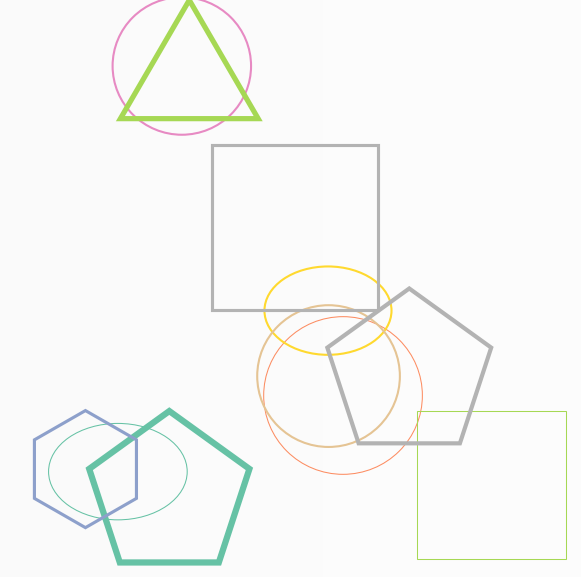[{"shape": "pentagon", "thickness": 3, "radius": 0.72, "center": [0.291, 0.142]}, {"shape": "oval", "thickness": 0.5, "radius": 0.6, "center": [0.203, 0.182]}, {"shape": "circle", "thickness": 0.5, "radius": 0.68, "center": [0.59, 0.314]}, {"shape": "hexagon", "thickness": 1.5, "radius": 0.51, "center": [0.147, 0.187]}, {"shape": "circle", "thickness": 1, "radius": 0.6, "center": [0.313, 0.885]}, {"shape": "triangle", "thickness": 2.5, "radius": 0.68, "center": [0.326, 0.862]}, {"shape": "square", "thickness": 0.5, "radius": 0.64, "center": [0.845, 0.159]}, {"shape": "oval", "thickness": 1, "radius": 0.55, "center": [0.564, 0.461]}, {"shape": "circle", "thickness": 1, "radius": 0.61, "center": [0.565, 0.348]}, {"shape": "square", "thickness": 1.5, "radius": 0.72, "center": [0.507, 0.605]}, {"shape": "pentagon", "thickness": 2, "radius": 0.74, "center": [0.704, 0.351]}]